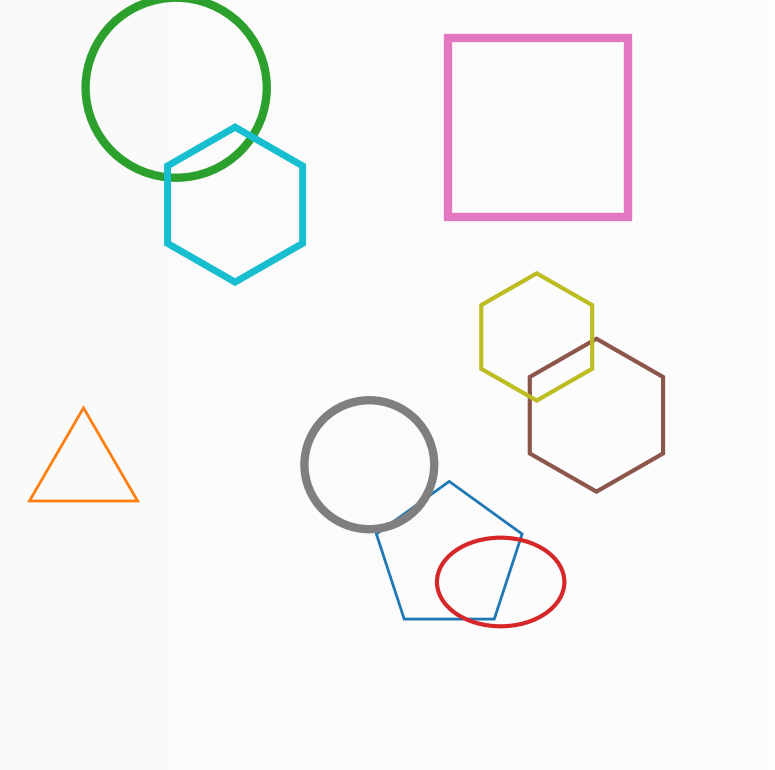[{"shape": "pentagon", "thickness": 1, "radius": 0.49, "center": [0.58, 0.276]}, {"shape": "triangle", "thickness": 1, "radius": 0.4, "center": [0.108, 0.39]}, {"shape": "circle", "thickness": 3, "radius": 0.58, "center": [0.227, 0.886]}, {"shape": "oval", "thickness": 1.5, "radius": 0.41, "center": [0.646, 0.244]}, {"shape": "hexagon", "thickness": 1.5, "radius": 0.5, "center": [0.77, 0.461]}, {"shape": "square", "thickness": 3, "radius": 0.58, "center": [0.694, 0.835]}, {"shape": "circle", "thickness": 3, "radius": 0.42, "center": [0.477, 0.396]}, {"shape": "hexagon", "thickness": 1.5, "radius": 0.41, "center": [0.693, 0.562]}, {"shape": "hexagon", "thickness": 2.5, "radius": 0.5, "center": [0.303, 0.734]}]